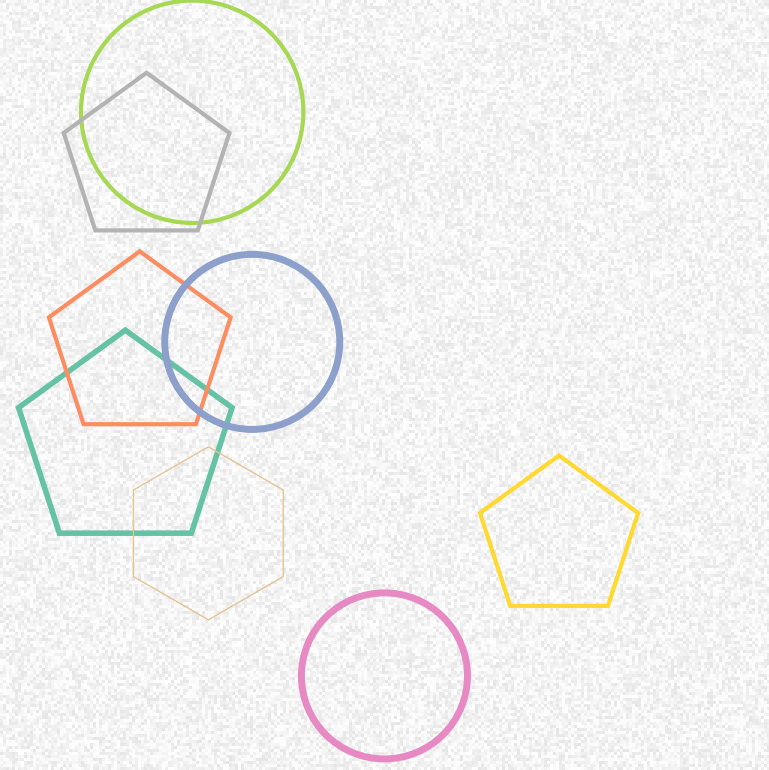[{"shape": "pentagon", "thickness": 2, "radius": 0.73, "center": [0.163, 0.425]}, {"shape": "pentagon", "thickness": 1.5, "radius": 0.62, "center": [0.182, 0.549]}, {"shape": "circle", "thickness": 2.5, "radius": 0.57, "center": [0.328, 0.556]}, {"shape": "circle", "thickness": 2.5, "radius": 0.54, "center": [0.499, 0.122]}, {"shape": "circle", "thickness": 1.5, "radius": 0.72, "center": [0.25, 0.855]}, {"shape": "pentagon", "thickness": 1.5, "radius": 0.54, "center": [0.726, 0.3]}, {"shape": "hexagon", "thickness": 0.5, "radius": 0.56, "center": [0.271, 0.307]}, {"shape": "pentagon", "thickness": 1.5, "radius": 0.57, "center": [0.19, 0.792]}]